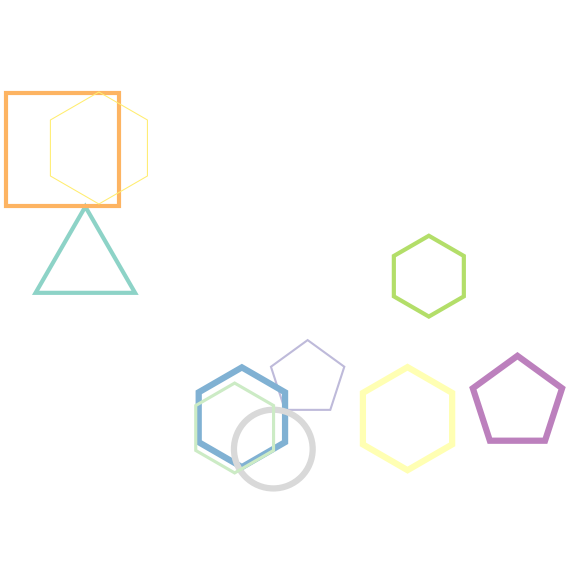[{"shape": "triangle", "thickness": 2, "radius": 0.5, "center": [0.148, 0.542]}, {"shape": "hexagon", "thickness": 3, "radius": 0.45, "center": [0.706, 0.274]}, {"shape": "pentagon", "thickness": 1, "radius": 0.33, "center": [0.533, 0.343]}, {"shape": "hexagon", "thickness": 3, "radius": 0.43, "center": [0.419, 0.277]}, {"shape": "square", "thickness": 2, "radius": 0.49, "center": [0.108, 0.74]}, {"shape": "hexagon", "thickness": 2, "radius": 0.35, "center": [0.743, 0.521]}, {"shape": "circle", "thickness": 3, "radius": 0.34, "center": [0.473, 0.222]}, {"shape": "pentagon", "thickness": 3, "radius": 0.41, "center": [0.896, 0.302]}, {"shape": "hexagon", "thickness": 1.5, "radius": 0.39, "center": [0.406, 0.258]}, {"shape": "hexagon", "thickness": 0.5, "radius": 0.48, "center": [0.171, 0.743]}]